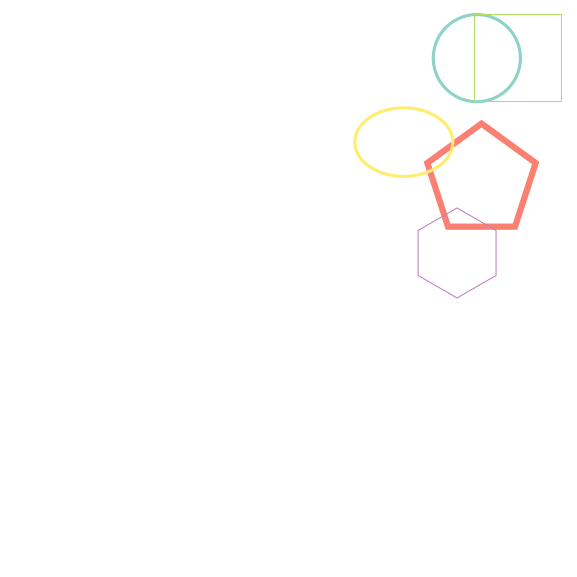[{"shape": "circle", "thickness": 1.5, "radius": 0.38, "center": [0.826, 0.899]}, {"shape": "pentagon", "thickness": 3, "radius": 0.49, "center": [0.834, 0.686]}, {"shape": "square", "thickness": 0.5, "radius": 0.38, "center": [0.896, 0.899]}, {"shape": "hexagon", "thickness": 0.5, "radius": 0.39, "center": [0.791, 0.561]}, {"shape": "oval", "thickness": 1.5, "radius": 0.42, "center": [0.699, 0.753]}]